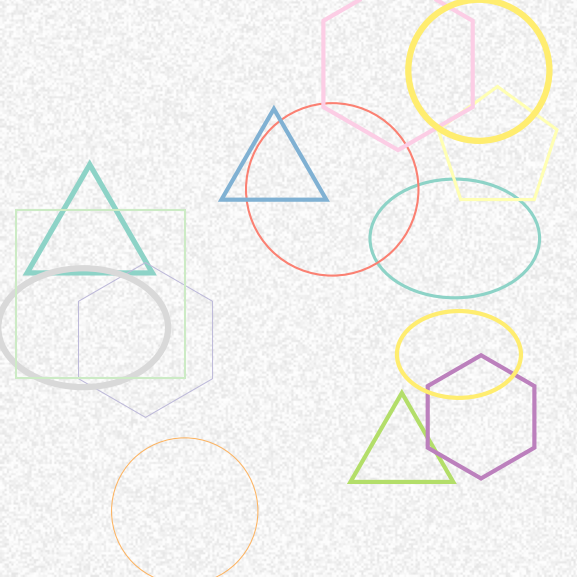[{"shape": "triangle", "thickness": 2.5, "radius": 0.63, "center": [0.155, 0.589]}, {"shape": "oval", "thickness": 1.5, "radius": 0.73, "center": [0.788, 0.586]}, {"shape": "pentagon", "thickness": 1.5, "radius": 0.54, "center": [0.861, 0.741]}, {"shape": "hexagon", "thickness": 0.5, "radius": 0.67, "center": [0.252, 0.41]}, {"shape": "circle", "thickness": 1, "radius": 0.75, "center": [0.575, 0.671]}, {"shape": "triangle", "thickness": 2, "radius": 0.52, "center": [0.474, 0.706]}, {"shape": "circle", "thickness": 0.5, "radius": 0.63, "center": [0.32, 0.114]}, {"shape": "triangle", "thickness": 2, "radius": 0.51, "center": [0.696, 0.216]}, {"shape": "hexagon", "thickness": 2, "radius": 0.75, "center": [0.689, 0.888]}, {"shape": "oval", "thickness": 3, "radius": 0.74, "center": [0.144, 0.432]}, {"shape": "hexagon", "thickness": 2, "radius": 0.53, "center": [0.833, 0.277]}, {"shape": "square", "thickness": 1, "radius": 0.73, "center": [0.174, 0.49]}, {"shape": "circle", "thickness": 3, "radius": 0.61, "center": [0.829, 0.877]}, {"shape": "oval", "thickness": 2, "radius": 0.54, "center": [0.795, 0.385]}]